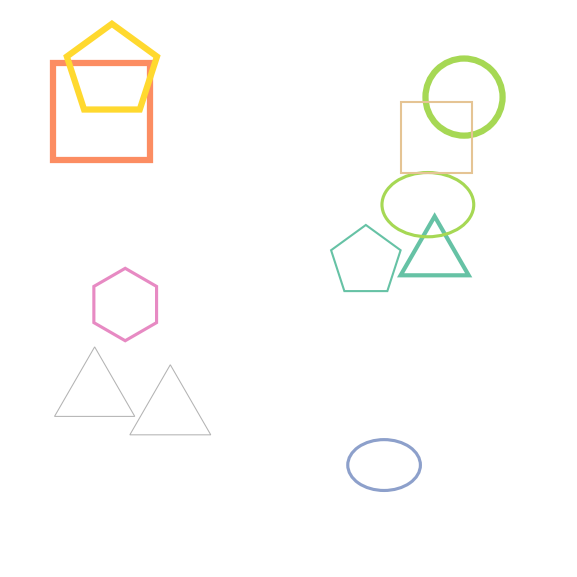[{"shape": "triangle", "thickness": 2, "radius": 0.34, "center": [0.753, 0.556]}, {"shape": "pentagon", "thickness": 1, "radius": 0.32, "center": [0.634, 0.546]}, {"shape": "square", "thickness": 3, "radius": 0.42, "center": [0.176, 0.806]}, {"shape": "oval", "thickness": 1.5, "radius": 0.31, "center": [0.665, 0.194]}, {"shape": "hexagon", "thickness": 1.5, "radius": 0.31, "center": [0.217, 0.472]}, {"shape": "circle", "thickness": 3, "radius": 0.33, "center": [0.804, 0.831]}, {"shape": "oval", "thickness": 1.5, "radius": 0.4, "center": [0.741, 0.645]}, {"shape": "pentagon", "thickness": 3, "radius": 0.41, "center": [0.194, 0.876]}, {"shape": "square", "thickness": 1, "radius": 0.31, "center": [0.756, 0.761]}, {"shape": "triangle", "thickness": 0.5, "radius": 0.4, "center": [0.164, 0.318]}, {"shape": "triangle", "thickness": 0.5, "radius": 0.4, "center": [0.295, 0.287]}]